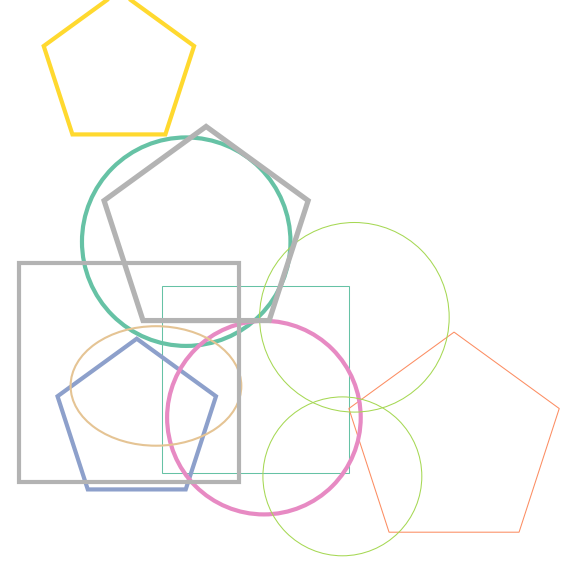[{"shape": "square", "thickness": 0.5, "radius": 0.81, "center": [0.443, 0.341]}, {"shape": "circle", "thickness": 2, "radius": 0.9, "center": [0.322, 0.581]}, {"shape": "pentagon", "thickness": 0.5, "radius": 0.96, "center": [0.786, 0.233]}, {"shape": "pentagon", "thickness": 2, "radius": 0.72, "center": [0.237, 0.268]}, {"shape": "circle", "thickness": 2, "radius": 0.84, "center": [0.457, 0.276]}, {"shape": "circle", "thickness": 0.5, "radius": 0.82, "center": [0.614, 0.45]}, {"shape": "circle", "thickness": 0.5, "radius": 0.69, "center": [0.593, 0.174]}, {"shape": "pentagon", "thickness": 2, "radius": 0.68, "center": [0.206, 0.877]}, {"shape": "oval", "thickness": 1, "radius": 0.74, "center": [0.27, 0.331]}, {"shape": "square", "thickness": 2, "radius": 0.95, "center": [0.223, 0.354]}, {"shape": "pentagon", "thickness": 2.5, "radius": 0.93, "center": [0.357, 0.594]}]